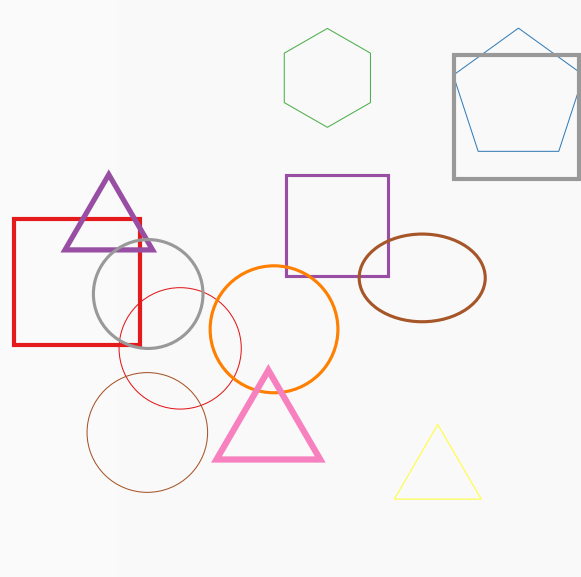[{"shape": "circle", "thickness": 0.5, "radius": 0.53, "center": [0.31, 0.396]}, {"shape": "square", "thickness": 2, "radius": 0.54, "center": [0.132, 0.51]}, {"shape": "pentagon", "thickness": 0.5, "radius": 0.59, "center": [0.892, 0.832]}, {"shape": "hexagon", "thickness": 0.5, "radius": 0.43, "center": [0.563, 0.864]}, {"shape": "square", "thickness": 1.5, "radius": 0.44, "center": [0.58, 0.609]}, {"shape": "triangle", "thickness": 2.5, "radius": 0.43, "center": [0.187, 0.61]}, {"shape": "circle", "thickness": 1.5, "radius": 0.55, "center": [0.471, 0.429]}, {"shape": "triangle", "thickness": 0.5, "radius": 0.43, "center": [0.753, 0.178]}, {"shape": "oval", "thickness": 1.5, "radius": 0.54, "center": [0.726, 0.518]}, {"shape": "circle", "thickness": 0.5, "radius": 0.52, "center": [0.253, 0.25]}, {"shape": "triangle", "thickness": 3, "radius": 0.52, "center": [0.462, 0.255]}, {"shape": "square", "thickness": 2, "radius": 0.54, "center": [0.888, 0.797]}, {"shape": "circle", "thickness": 1.5, "radius": 0.47, "center": [0.255, 0.49]}]